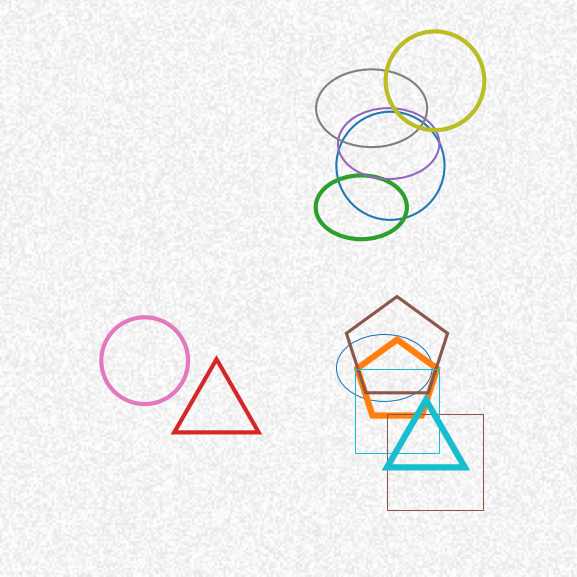[{"shape": "circle", "thickness": 1, "radius": 0.47, "center": [0.676, 0.712]}, {"shape": "oval", "thickness": 0.5, "radius": 0.41, "center": [0.665, 0.362]}, {"shape": "pentagon", "thickness": 3, "radius": 0.36, "center": [0.688, 0.338]}, {"shape": "oval", "thickness": 2, "radius": 0.39, "center": [0.626, 0.64]}, {"shape": "triangle", "thickness": 2, "radius": 0.42, "center": [0.375, 0.293]}, {"shape": "oval", "thickness": 1, "radius": 0.44, "center": [0.673, 0.751]}, {"shape": "pentagon", "thickness": 1.5, "radius": 0.46, "center": [0.687, 0.393]}, {"shape": "square", "thickness": 0.5, "radius": 0.42, "center": [0.754, 0.2]}, {"shape": "circle", "thickness": 2, "radius": 0.38, "center": [0.251, 0.375]}, {"shape": "oval", "thickness": 1, "radius": 0.48, "center": [0.643, 0.812]}, {"shape": "circle", "thickness": 2, "radius": 0.43, "center": [0.753, 0.859]}, {"shape": "square", "thickness": 0.5, "radius": 0.36, "center": [0.688, 0.287]}, {"shape": "triangle", "thickness": 3, "radius": 0.39, "center": [0.738, 0.229]}]